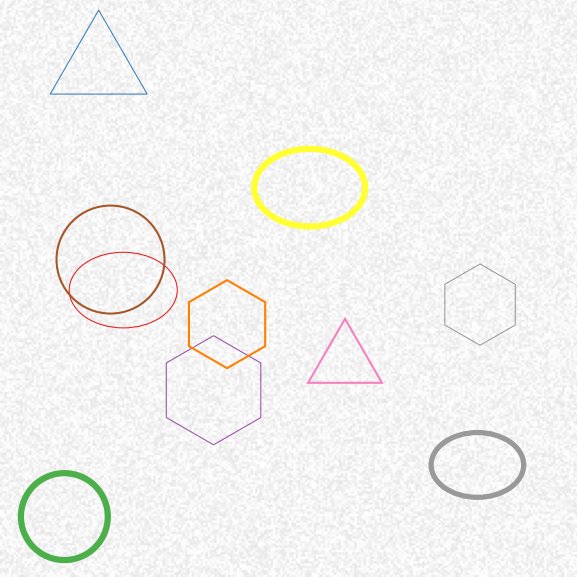[{"shape": "oval", "thickness": 0.5, "radius": 0.47, "center": [0.213, 0.497]}, {"shape": "triangle", "thickness": 0.5, "radius": 0.48, "center": [0.171, 0.885]}, {"shape": "circle", "thickness": 3, "radius": 0.38, "center": [0.111, 0.105]}, {"shape": "hexagon", "thickness": 0.5, "radius": 0.47, "center": [0.37, 0.323]}, {"shape": "hexagon", "thickness": 1, "radius": 0.38, "center": [0.393, 0.438]}, {"shape": "oval", "thickness": 3, "radius": 0.48, "center": [0.536, 0.674]}, {"shape": "circle", "thickness": 1, "radius": 0.47, "center": [0.191, 0.55]}, {"shape": "triangle", "thickness": 1, "radius": 0.37, "center": [0.597, 0.373]}, {"shape": "hexagon", "thickness": 0.5, "radius": 0.35, "center": [0.831, 0.472]}, {"shape": "oval", "thickness": 2.5, "radius": 0.4, "center": [0.827, 0.194]}]